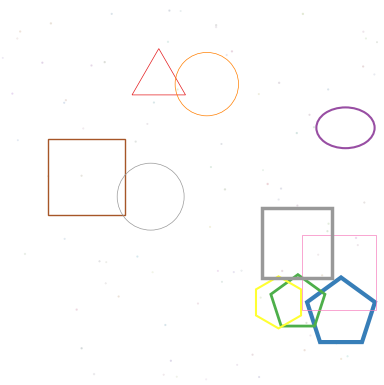[{"shape": "triangle", "thickness": 0.5, "radius": 0.4, "center": [0.412, 0.794]}, {"shape": "pentagon", "thickness": 3, "radius": 0.46, "center": [0.886, 0.187]}, {"shape": "pentagon", "thickness": 2, "radius": 0.37, "center": [0.774, 0.213]}, {"shape": "oval", "thickness": 1.5, "radius": 0.38, "center": [0.897, 0.668]}, {"shape": "circle", "thickness": 0.5, "radius": 0.41, "center": [0.537, 0.781]}, {"shape": "hexagon", "thickness": 1.5, "radius": 0.34, "center": [0.723, 0.215]}, {"shape": "square", "thickness": 1, "radius": 0.5, "center": [0.225, 0.54]}, {"shape": "square", "thickness": 0.5, "radius": 0.48, "center": [0.881, 0.292]}, {"shape": "circle", "thickness": 0.5, "radius": 0.43, "center": [0.391, 0.489]}, {"shape": "square", "thickness": 2.5, "radius": 0.45, "center": [0.772, 0.37]}]